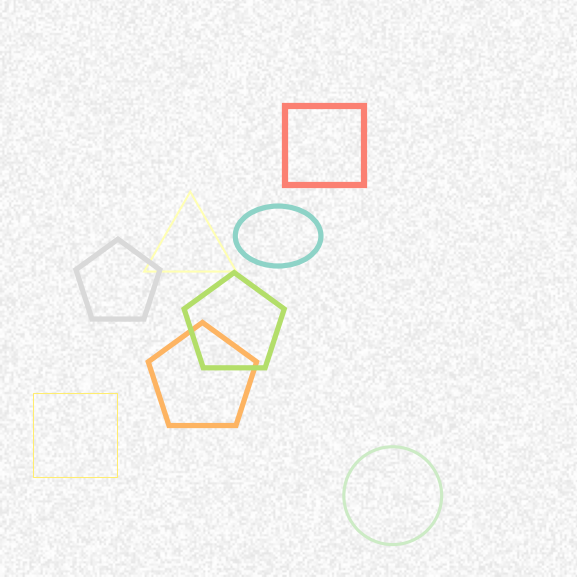[{"shape": "oval", "thickness": 2.5, "radius": 0.37, "center": [0.482, 0.59]}, {"shape": "triangle", "thickness": 1, "radius": 0.46, "center": [0.329, 0.575]}, {"shape": "square", "thickness": 3, "radius": 0.34, "center": [0.561, 0.748]}, {"shape": "pentagon", "thickness": 2.5, "radius": 0.49, "center": [0.351, 0.342]}, {"shape": "pentagon", "thickness": 2.5, "radius": 0.46, "center": [0.406, 0.436]}, {"shape": "pentagon", "thickness": 2.5, "radius": 0.38, "center": [0.204, 0.509]}, {"shape": "circle", "thickness": 1.5, "radius": 0.42, "center": [0.68, 0.141]}, {"shape": "square", "thickness": 0.5, "radius": 0.36, "center": [0.13, 0.246]}]